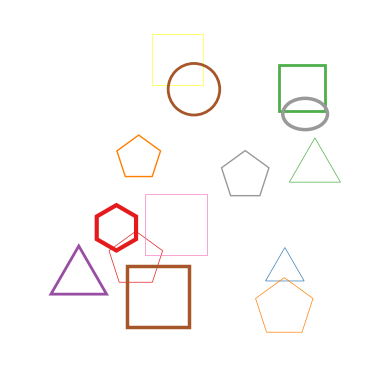[{"shape": "pentagon", "thickness": 0.5, "radius": 0.37, "center": [0.353, 0.326]}, {"shape": "hexagon", "thickness": 3, "radius": 0.29, "center": [0.302, 0.408]}, {"shape": "triangle", "thickness": 0.5, "radius": 0.29, "center": [0.74, 0.299]}, {"shape": "triangle", "thickness": 0.5, "radius": 0.38, "center": [0.818, 0.565]}, {"shape": "square", "thickness": 2, "radius": 0.3, "center": [0.784, 0.772]}, {"shape": "triangle", "thickness": 2, "radius": 0.42, "center": [0.205, 0.278]}, {"shape": "pentagon", "thickness": 0.5, "radius": 0.39, "center": [0.738, 0.201]}, {"shape": "pentagon", "thickness": 1, "radius": 0.3, "center": [0.36, 0.59]}, {"shape": "square", "thickness": 0.5, "radius": 0.33, "center": [0.461, 0.845]}, {"shape": "circle", "thickness": 2, "radius": 0.33, "center": [0.504, 0.768]}, {"shape": "square", "thickness": 2.5, "radius": 0.4, "center": [0.411, 0.23]}, {"shape": "square", "thickness": 0.5, "radius": 0.4, "center": [0.457, 0.417]}, {"shape": "oval", "thickness": 2.5, "radius": 0.29, "center": [0.793, 0.704]}, {"shape": "pentagon", "thickness": 1, "radius": 0.32, "center": [0.637, 0.544]}]